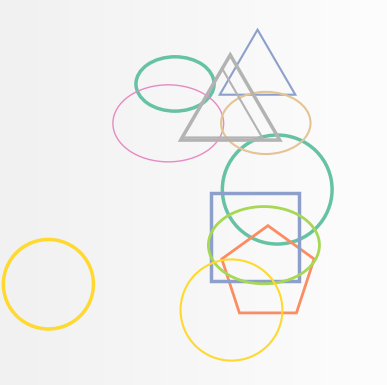[{"shape": "circle", "thickness": 2.5, "radius": 0.71, "center": [0.715, 0.508]}, {"shape": "oval", "thickness": 2.5, "radius": 0.5, "center": [0.452, 0.782]}, {"shape": "pentagon", "thickness": 2, "radius": 0.63, "center": [0.691, 0.289]}, {"shape": "square", "thickness": 2.5, "radius": 0.57, "center": [0.658, 0.384]}, {"shape": "triangle", "thickness": 1.5, "radius": 0.56, "center": [0.665, 0.81]}, {"shape": "oval", "thickness": 1, "radius": 0.71, "center": [0.434, 0.68]}, {"shape": "oval", "thickness": 2, "radius": 0.72, "center": [0.681, 0.363]}, {"shape": "circle", "thickness": 2.5, "radius": 0.58, "center": [0.125, 0.262]}, {"shape": "circle", "thickness": 1.5, "radius": 0.66, "center": [0.597, 0.195]}, {"shape": "oval", "thickness": 1.5, "radius": 0.58, "center": [0.686, 0.681]}, {"shape": "triangle", "thickness": 1.5, "radius": 0.6, "center": [0.573, 0.703]}, {"shape": "triangle", "thickness": 2.5, "radius": 0.74, "center": [0.594, 0.71]}]